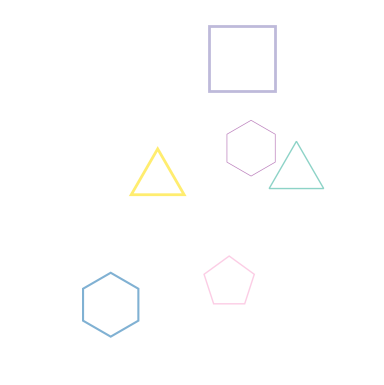[{"shape": "triangle", "thickness": 1, "radius": 0.41, "center": [0.77, 0.551]}, {"shape": "square", "thickness": 2, "radius": 0.43, "center": [0.628, 0.848]}, {"shape": "hexagon", "thickness": 1.5, "radius": 0.41, "center": [0.288, 0.209]}, {"shape": "pentagon", "thickness": 1, "radius": 0.34, "center": [0.595, 0.266]}, {"shape": "hexagon", "thickness": 0.5, "radius": 0.36, "center": [0.652, 0.615]}, {"shape": "triangle", "thickness": 2, "radius": 0.4, "center": [0.41, 0.534]}]